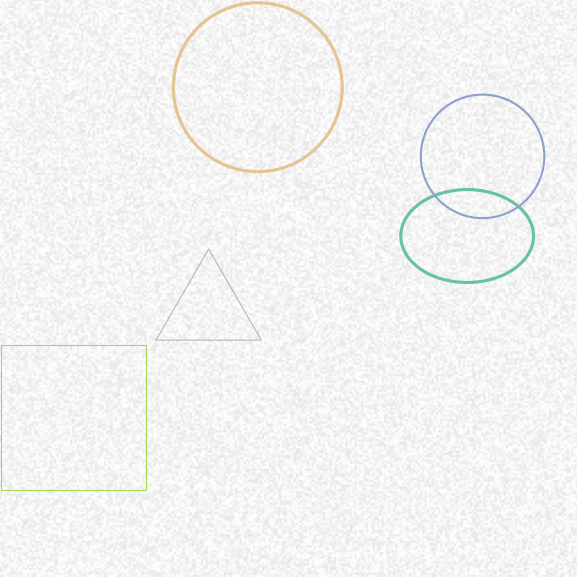[{"shape": "oval", "thickness": 1.5, "radius": 0.57, "center": [0.809, 0.59]}, {"shape": "circle", "thickness": 1, "radius": 0.53, "center": [0.836, 0.728]}, {"shape": "square", "thickness": 0.5, "radius": 0.63, "center": [0.127, 0.276]}, {"shape": "circle", "thickness": 1.5, "radius": 0.73, "center": [0.446, 0.848]}, {"shape": "triangle", "thickness": 0.5, "radius": 0.53, "center": [0.361, 0.463]}]